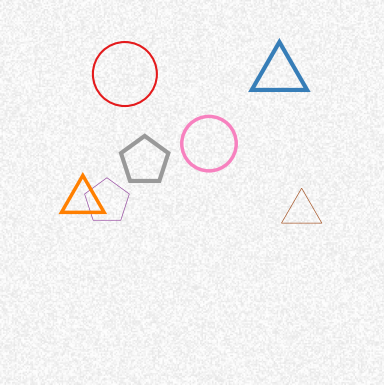[{"shape": "circle", "thickness": 1.5, "radius": 0.42, "center": [0.324, 0.808]}, {"shape": "triangle", "thickness": 3, "radius": 0.41, "center": [0.726, 0.808]}, {"shape": "pentagon", "thickness": 0.5, "radius": 0.31, "center": [0.278, 0.477]}, {"shape": "triangle", "thickness": 2.5, "radius": 0.32, "center": [0.215, 0.48]}, {"shape": "triangle", "thickness": 0.5, "radius": 0.3, "center": [0.784, 0.451]}, {"shape": "circle", "thickness": 2.5, "radius": 0.35, "center": [0.543, 0.627]}, {"shape": "pentagon", "thickness": 3, "radius": 0.32, "center": [0.376, 0.582]}]